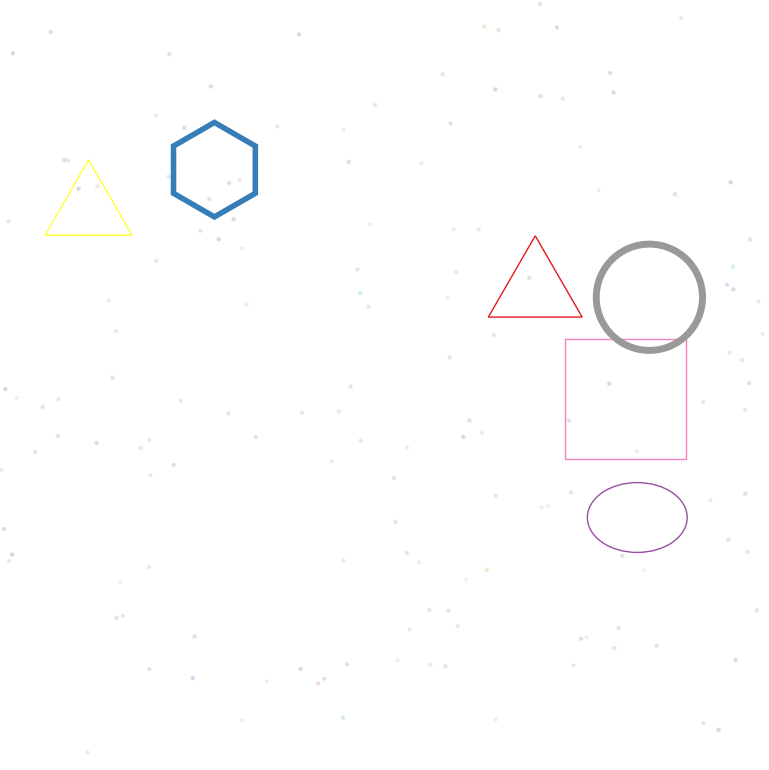[{"shape": "triangle", "thickness": 0.5, "radius": 0.35, "center": [0.695, 0.623]}, {"shape": "hexagon", "thickness": 2, "radius": 0.31, "center": [0.278, 0.78]}, {"shape": "oval", "thickness": 0.5, "radius": 0.32, "center": [0.828, 0.328]}, {"shape": "triangle", "thickness": 0.5, "radius": 0.33, "center": [0.115, 0.727]}, {"shape": "square", "thickness": 0.5, "radius": 0.39, "center": [0.812, 0.482]}, {"shape": "circle", "thickness": 2.5, "radius": 0.35, "center": [0.843, 0.614]}]